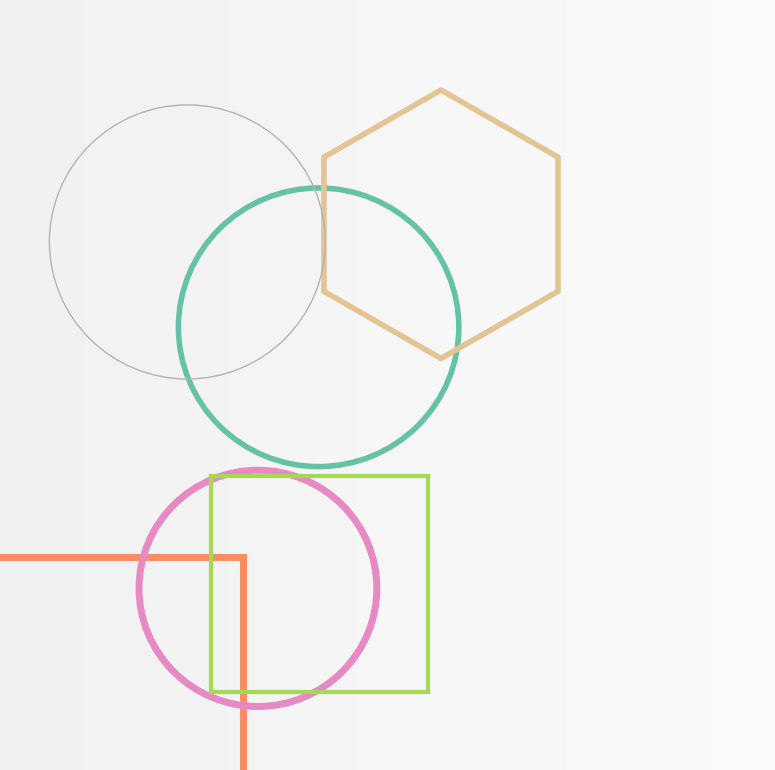[{"shape": "circle", "thickness": 2, "radius": 0.9, "center": [0.411, 0.575]}, {"shape": "square", "thickness": 2.5, "radius": 0.88, "center": [0.138, 0.101]}, {"shape": "circle", "thickness": 2.5, "radius": 0.77, "center": [0.333, 0.236]}, {"shape": "square", "thickness": 1.5, "radius": 0.7, "center": [0.413, 0.241]}, {"shape": "hexagon", "thickness": 2, "radius": 0.87, "center": [0.569, 0.709]}, {"shape": "circle", "thickness": 0.5, "radius": 0.89, "center": [0.242, 0.686]}]